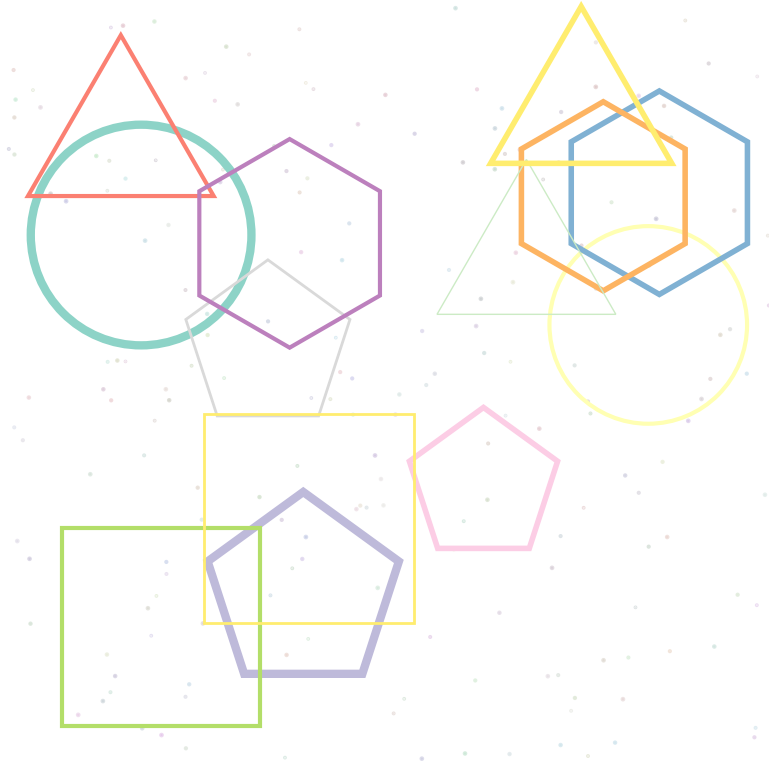[{"shape": "circle", "thickness": 3, "radius": 0.72, "center": [0.183, 0.695]}, {"shape": "circle", "thickness": 1.5, "radius": 0.64, "center": [0.842, 0.578]}, {"shape": "pentagon", "thickness": 3, "radius": 0.65, "center": [0.394, 0.231]}, {"shape": "triangle", "thickness": 1.5, "radius": 0.7, "center": [0.157, 0.815]}, {"shape": "hexagon", "thickness": 2, "radius": 0.66, "center": [0.856, 0.75]}, {"shape": "hexagon", "thickness": 2, "radius": 0.61, "center": [0.783, 0.745]}, {"shape": "square", "thickness": 1.5, "radius": 0.64, "center": [0.209, 0.186]}, {"shape": "pentagon", "thickness": 2, "radius": 0.51, "center": [0.628, 0.37]}, {"shape": "pentagon", "thickness": 1, "radius": 0.56, "center": [0.348, 0.55]}, {"shape": "hexagon", "thickness": 1.5, "radius": 0.68, "center": [0.376, 0.684]}, {"shape": "triangle", "thickness": 0.5, "radius": 0.67, "center": [0.684, 0.659]}, {"shape": "square", "thickness": 1, "radius": 0.68, "center": [0.401, 0.327]}, {"shape": "triangle", "thickness": 2, "radius": 0.68, "center": [0.755, 0.856]}]